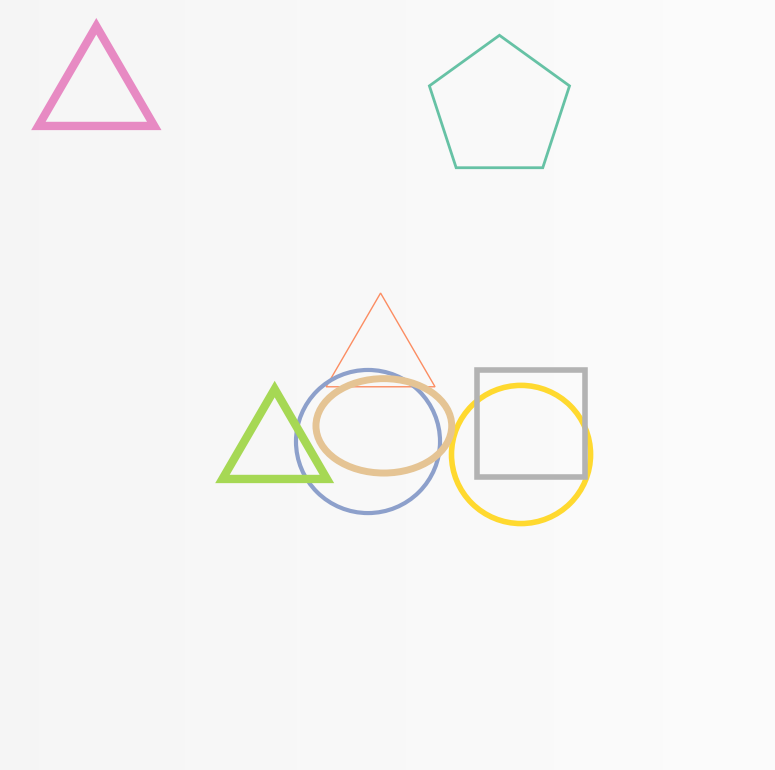[{"shape": "pentagon", "thickness": 1, "radius": 0.48, "center": [0.644, 0.859]}, {"shape": "triangle", "thickness": 0.5, "radius": 0.41, "center": [0.491, 0.538]}, {"shape": "circle", "thickness": 1.5, "radius": 0.46, "center": [0.475, 0.427]}, {"shape": "triangle", "thickness": 3, "radius": 0.43, "center": [0.124, 0.88]}, {"shape": "triangle", "thickness": 3, "radius": 0.39, "center": [0.354, 0.417]}, {"shape": "circle", "thickness": 2, "radius": 0.45, "center": [0.672, 0.41]}, {"shape": "oval", "thickness": 2.5, "radius": 0.44, "center": [0.495, 0.447]}, {"shape": "square", "thickness": 2, "radius": 0.35, "center": [0.685, 0.45]}]